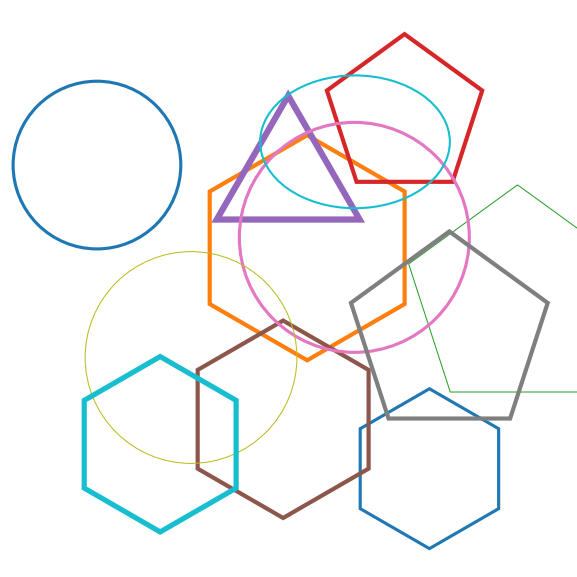[{"shape": "circle", "thickness": 1.5, "radius": 0.73, "center": [0.168, 0.713]}, {"shape": "hexagon", "thickness": 1.5, "radius": 0.69, "center": [0.744, 0.188]}, {"shape": "hexagon", "thickness": 2, "radius": 0.97, "center": [0.532, 0.57]}, {"shape": "pentagon", "thickness": 0.5, "radius": 0.99, "center": [0.896, 0.481]}, {"shape": "pentagon", "thickness": 2, "radius": 0.71, "center": [0.701, 0.799]}, {"shape": "triangle", "thickness": 3, "radius": 0.71, "center": [0.499, 0.69]}, {"shape": "hexagon", "thickness": 2, "radius": 0.85, "center": [0.49, 0.273]}, {"shape": "circle", "thickness": 1.5, "radius": 1.0, "center": [0.614, 0.588]}, {"shape": "pentagon", "thickness": 2, "radius": 0.9, "center": [0.778, 0.419]}, {"shape": "circle", "thickness": 0.5, "radius": 0.92, "center": [0.331, 0.38]}, {"shape": "oval", "thickness": 1, "radius": 0.82, "center": [0.615, 0.754]}, {"shape": "hexagon", "thickness": 2.5, "radius": 0.76, "center": [0.277, 0.23]}]